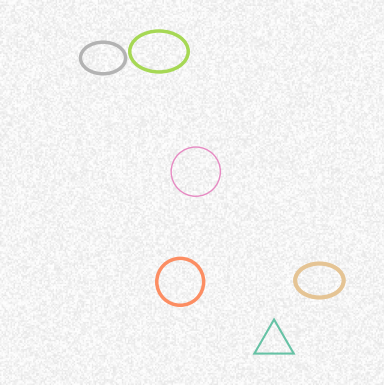[{"shape": "triangle", "thickness": 1.5, "radius": 0.3, "center": [0.712, 0.111]}, {"shape": "circle", "thickness": 2.5, "radius": 0.3, "center": [0.468, 0.268]}, {"shape": "circle", "thickness": 1, "radius": 0.32, "center": [0.508, 0.554]}, {"shape": "oval", "thickness": 2.5, "radius": 0.38, "center": [0.413, 0.866]}, {"shape": "oval", "thickness": 3, "radius": 0.31, "center": [0.83, 0.271]}, {"shape": "oval", "thickness": 2.5, "radius": 0.29, "center": [0.268, 0.849]}]